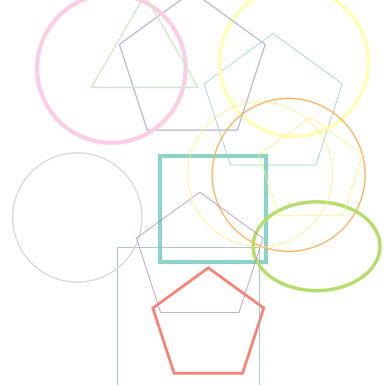[{"shape": "pentagon", "thickness": 0.5, "radius": 0.94, "center": [0.71, 0.724]}, {"shape": "square", "thickness": 3, "radius": 0.69, "center": [0.553, 0.458]}, {"shape": "circle", "thickness": 2.5, "radius": 0.97, "center": [0.763, 0.839]}, {"shape": "pentagon", "thickness": 1, "radius": 1.0, "center": [0.499, 0.823]}, {"shape": "pentagon", "thickness": 2, "radius": 0.76, "center": [0.541, 0.153]}, {"shape": "square", "thickness": 0.5, "radius": 0.92, "center": [0.489, 0.173]}, {"shape": "circle", "thickness": 1, "radius": 0.99, "center": [0.75, 0.546]}, {"shape": "oval", "thickness": 2.5, "radius": 0.82, "center": [0.822, 0.36]}, {"shape": "circle", "thickness": 3, "radius": 0.96, "center": [0.289, 0.822]}, {"shape": "circle", "thickness": 1, "radius": 0.84, "center": [0.201, 0.435]}, {"shape": "pentagon", "thickness": 0.5, "radius": 0.86, "center": [0.519, 0.328]}, {"shape": "triangle", "thickness": 1, "radius": 0.8, "center": [0.376, 0.853]}, {"shape": "pentagon", "thickness": 0.5, "radius": 0.71, "center": [0.807, 0.554]}, {"shape": "circle", "thickness": 0.5, "radius": 0.94, "center": [0.676, 0.547]}]